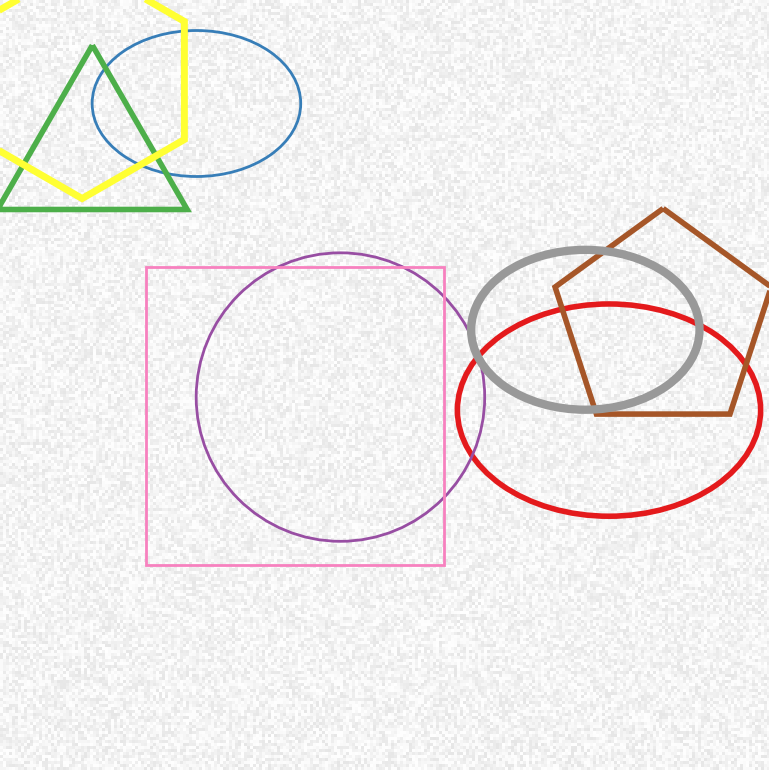[{"shape": "oval", "thickness": 2, "radius": 0.98, "center": [0.791, 0.467]}, {"shape": "oval", "thickness": 1, "radius": 0.68, "center": [0.255, 0.866]}, {"shape": "triangle", "thickness": 2, "radius": 0.71, "center": [0.12, 0.799]}, {"shape": "circle", "thickness": 1, "radius": 0.94, "center": [0.442, 0.484]}, {"shape": "hexagon", "thickness": 2.5, "radius": 0.77, "center": [0.107, 0.895]}, {"shape": "pentagon", "thickness": 2, "radius": 0.74, "center": [0.861, 0.582]}, {"shape": "square", "thickness": 1, "radius": 0.97, "center": [0.383, 0.46]}, {"shape": "oval", "thickness": 3, "radius": 0.74, "center": [0.76, 0.572]}]